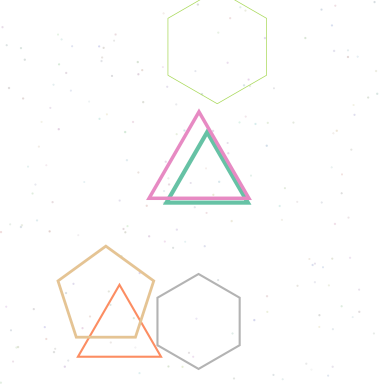[{"shape": "triangle", "thickness": 3, "radius": 0.61, "center": [0.538, 0.535]}, {"shape": "triangle", "thickness": 1.5, "radius": 0.62, "center": [0.31, 0.136]}, {"shape": "triangle", "thickness": 2.5, "radius": 0.75, "center": [0.517, 0.56]}, {"shape": "hexagon", "thickness": 0.5, "radius": 0.74, "center": [0.564, 0.878]}, {"shape": "pentagon", "thickness": 2, "radius": 0.65, "center": [0.275, 0.23]}, {"shape": "hexagon", "thickness": 1.5, "radius": 0.62, "center": [0.516, 0.165]}]